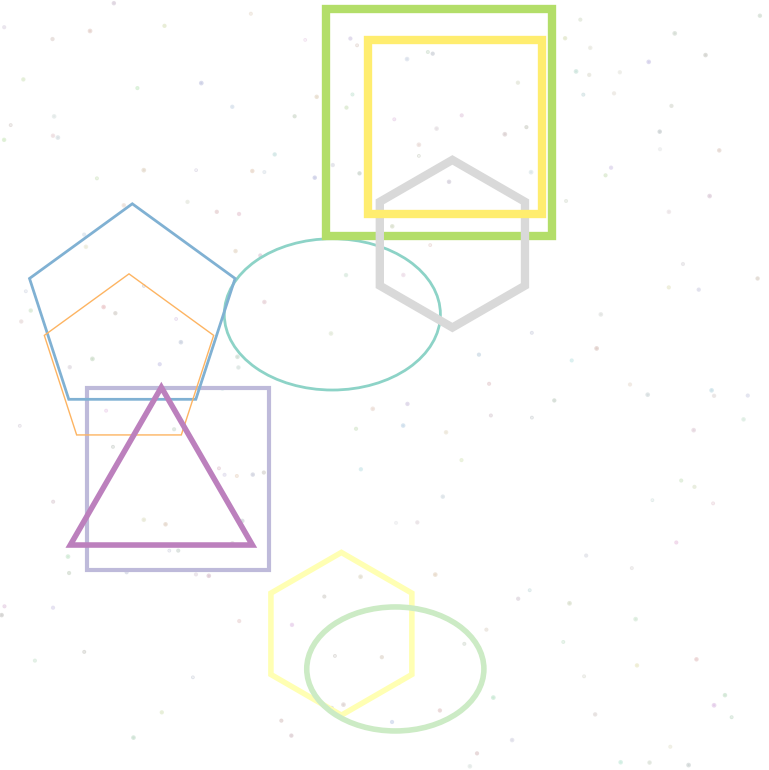[{"shape": "oval", "thickness": 1, "radius": 0.7, "center": [0.432, 0.592]}, {"shape": "hexagon", "thickness": 2, "radius": 0.53, "center": [0.443, 0.177]}, {"shape": "square", "thickness": 1.5, "radius": 0.59, "center": [0.231, 0.378]}, {"shape": "pentagon", "thickness": 1, "radius": 0.7, "center": [0.172, 0.595]}, {"shape": "pentagon", "thickness": 0.5, "radius": 0.58, "center": [0.168, 0.529]}, {"shape": "square", "thickness": 3, "radius": 0.74, "center": [0.57, 0.841]}, {"shape": "hexagon", "thickness": 3, "radius": 0.54, "center": [0.588, 0.683]}, {"shape": "triangle", "thickness": 2, "radius": 0.68, "center": [0.21, 0.36]}, {"shape": "oval", "thickness": 2, "radius": 0.58, "center": [0.513, 0.131]}, {"shape": "square", "thickness": 3, "radius": 0.57, "center": [0.591, 0.835]}]